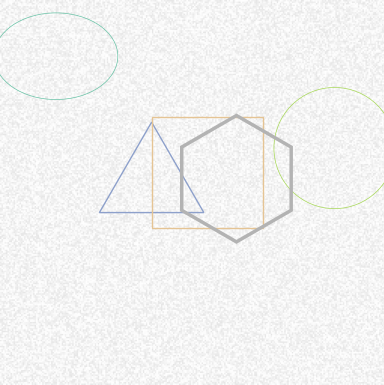[{"shape": "oval", "thickness": 0.5, "radius": 0.8, "center": [0.145, 0.854]}, {"shape": "triangle", "thickness": 1, "radius": 0.78, "center": [0.394, 0.526]}, {"shape": "circle", "thickness": 0.5, "radius": 0.79, "center": [0.869, 0.615]}, {"shape": "square", "thickness": 1, "radius": 0.72, "center": [0.539, 0.552]}, {"shape": "hexagon", "thickness": 2.5, "radius": 0.82, "center": [0.614, 0.536]}]